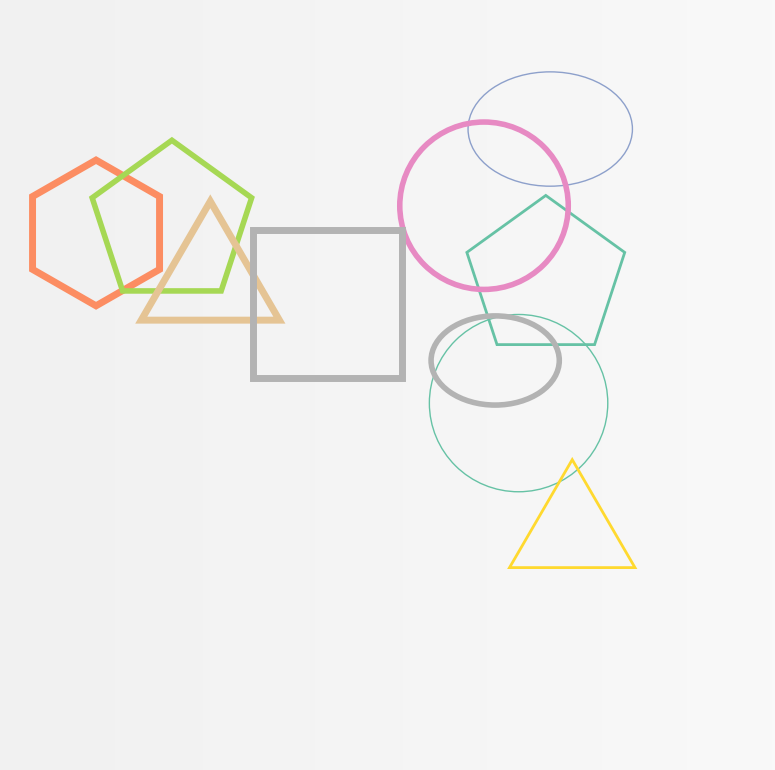[{"shape": "pentagon", "thickness": 1, "radius": 0.54, "center": [0.704, 0.639]}, {"shape": "circle", "thickness": 0.5, "radius": 0.58, "center": [0.669, 0.476]}, {"shape": "hexagon", "thickness": 2.5, "radius": 0.47, "center": [0.124, 0.697]}, {"shape": "oval", "thickness": 0.5, "radius": 0.53, "center": [0.71, 0.832]}, {"shape": "circle", "thickness": 2, "radius": 0.54, "center": [0.625, 0.733]}, {"shape": "pentagon", "thickness": 2, "radius": 0.54, "center": [0.222, 0.71]}, {"shape": "triangle", "thickness": 1, "radius": 0.47, "center": [0.738, 0.31]}, {"shape": "triangle", "thickness": 2.5, "radius": 0.51, "center": [0.271, 0.636]}, {"shape": "oval", "thickness": 2, "radius": 0.41, "center": [0.639, 0.532]}, {"shape": "square", "thickness": 2.5, "radius": 0.48, "center": [0.422, 0.605]}]